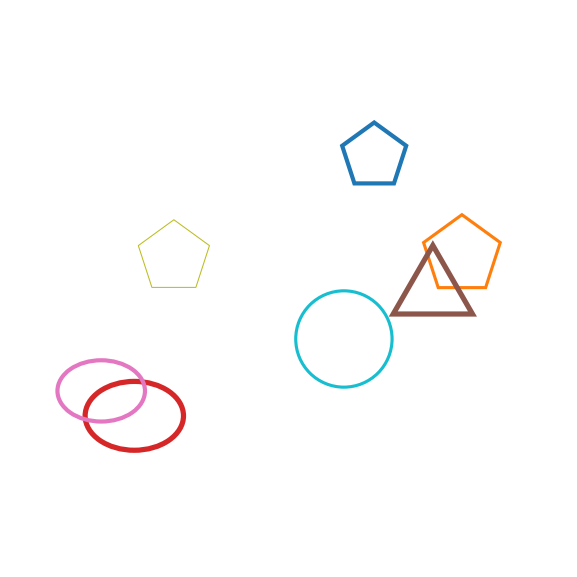[{"shape": "pentagon", "thickness": 2, "radius": 0.29, "center": [0.648, 0.729]}, {"shape": "pentagon", "thickness": 1.5, "radius": 0.35, "center": [0.8, 0.558]}, {"shape": "oval", "thickness": 2.5, "radius": 0.43, "center": [0.233, 0.279]}, {"shape": "triangle", "thickness": 2.5, "radius": 0.4, "center": [0.75, 0.495]}, {"shape": "oval", "thickness": 2, "radius": 0.38, "center": [0.175, 0.322]}, {"shape": "pentagon", "thickness": 0.5, "radius": 0.32, "center": [0.301, 0.554]}, {"shape": "circle", "thickness": 1.5, "radius": 0.42, "center": [0.596, 0.412]}]